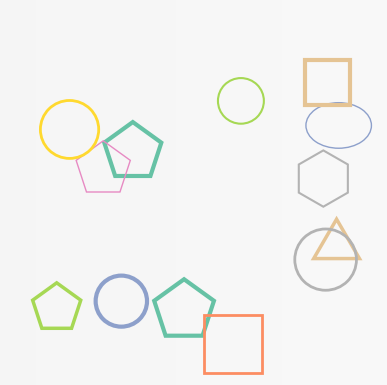[{"shape": "pentagon", "thickness": 3, "radius": 0.41, "center": [0.475, 0.194]}, {"shape": "pentagon", "thickness": 3, "radius": 0.39, "center": [0.343, 0.606]}, {"shape": "square", "thickness": 2, "radius": 0.37, "center": [0.601, 0.107]}, {"shape": "oval", "thickness": 1, "radius": 0.42, "center": [0.874, 0.674]}, {"shape": "circle", "thickness": 3, "radius": 0.33, "center": [0.313, 0.218]}, {"shape": "pentagon", "thickness": 1, "radius": 0.37, "center": [0.266, 0.561]}, {"shape": "pentagon", "thickness": 2.5, "radius": 0.33, "center": [0.146, 0.2]}, {"shape": "circle", "thickness": 1.5, "radius": 0.3, "center": [0.622, 0.738]}, {"shape": "circle", "thickness": 2, "radius": 0.38, "center": [0.179, 0.664]}, {"shape": "triangle", "thickness": 2.5, "radius": 0.34, "center": [0.869, 0.362]}, {"shape": "square", "thickness": 3, "radius": 0.29, "center": [0.844, 0.785]}, {"shape": "hexagon", "thickness": 1.5, "radius": 0.37, "center": [0.834, 0.536]}, {"shape": "circle", "thickness": 2, "radius": 0.4, "center": [0.84, 0.326]}]